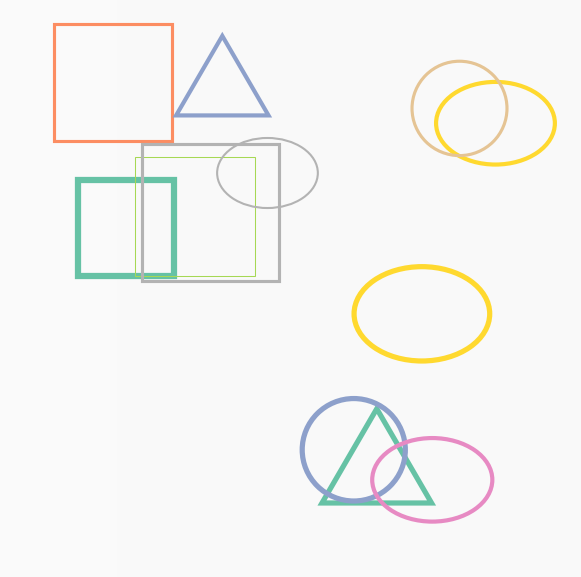[{"shape": "square", "thickness": 3, "radius": 0.41, "center": [0.216, 0.605]}, {"shape": "triangle", "thickness": 2.5, "radius": 0.54, "center": [0.648, 0.183]}, {"shape": "square", "thickness": 1.5, "radius": 0.51, "center": [0.194, 0.857]}, {"shape": "circle", "thickness": 2.5, "radius": 0.44, "center": [0.609, 0.22]}, {"shape": "triangle", "thickness": 2, "radius": 0.46, "center": [0.382, 0.845]}, {"shape": "oval", "thickness": 2, "radius": 0.52, "center": [0.744, 0.168]}, {"shape": "square", "thickness": 0.5, "radius": 0.52, "center": [0.335, 0.624]}, {"shape": "oval", "thickness": 2, "radius": 0.51, "center": [0.852, 0.786]}, {"shape": "oval", "thickness": 2.5, "radius": 0.58, "center": [0.726, 0.456]}, {"shape": "circle", "thickness": 1.5, "radius": 0.41, "center": [0.791, 0.811]}, {"shape": "oval", "thickness": 1, "radius": 0.43, "center": [0.46, 0.7]}, {"shape": "square", "thickness": 1.5, "radius": 0.59, "center": [0.362, 0.631]}]